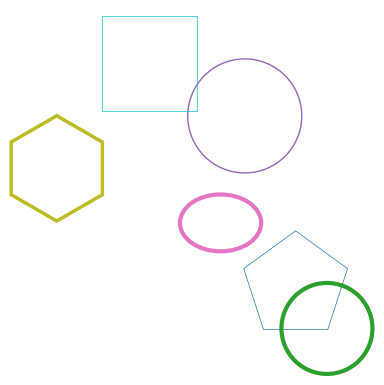[{"shape": "pentagon", "thickness": 0.5, "radius": 0.71, "center": [0.768, 0.259]}, {"shape": "circle", "thickness": 3, "radius": 0.59, "center": [0.849, 0.147]}, {"shape": "circle", "thickness": 1, "radius": 0.74, "center": [0.636, 0.699]}, {"shape": "oval", "thickness": 3, "radius": 0.53, "center": [0.573, 0.421]}, {"shape": "hexagon", "thickness": 2.5, "radius": 0.68, "center": [0.147, 0.563]}, {"shape": "square", "thickness": 0.5, "radius": 0.62, "center": [0.388, 0.834]}]